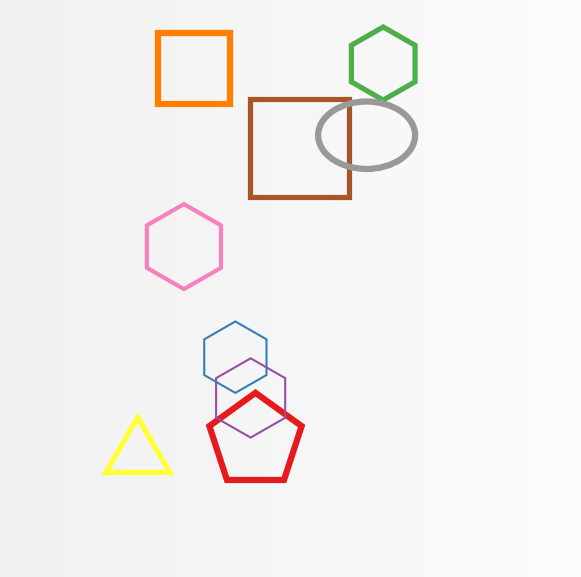[{"shape": "pentagon", "thickness": 3, "radius": 0.42, "center": [0.44, 0.236]}, {"shape": "hexagon", "thickness": 1, "radius": 0.31, "center": [0.405, 0.381]}, {"shape": "hexagon", "thickness": 2.5, "radius": 0.32, "center": [0.659, 0.889]}, {"shape": "hexagon", "thickness": 1, "radius": 0.34, "center": [0.431, 0.31]}, {"shape": "square", "thickness": 3, "radius": 0.31, "center": [0.334, 0.881]}, {"shape": "triangle", "thickness": 2.5, "radius": 0.32, "center": [0.237, 0.213]}, {"shape": "square", "thickness": 2.5, "radius": 0.42, "center": [0.515, 0.743]}, {"shape": "hexagon", "thickness": 2, "radius": 0.37, "center": [0.316, 0.572]}, {"shape": "oval", "thickness": 3, "radius": 0.42, "center": [0.631, 0.765]}]